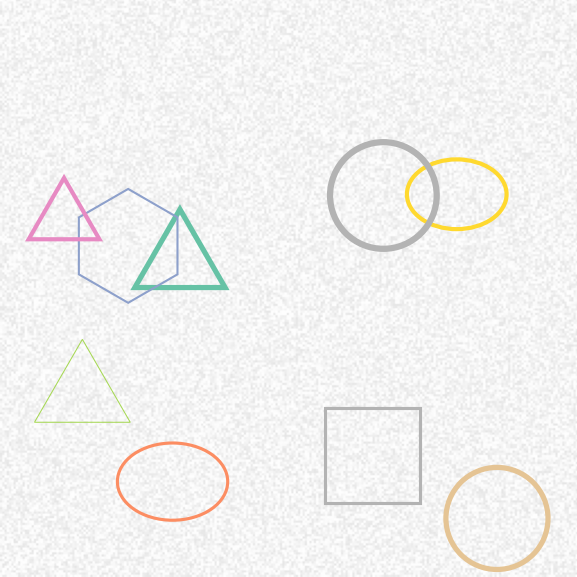[{"shape": "triangle", "thickness": 2.5, "radius": 0.45, "center": [0.312, 0.546]}, {"shape": "oval", "thickness": 1.5, "radius": 0.48, "center": [0.299, 0.165]}, {"shape": "hexagon", "thickness": 1, "radius": 0.49, "center": [0.222, 0.573]}, {"shape": "triangle", "thickness": 2, "radius": 0.35, "center": [0.111, 0.62]}, {"shape": "triangle", "thickness": 0.5, "radius": 0.48, "center": [0.143, 0.316]}, {"shape": "oval", "thickness": 2, "radius": 0.43, "center": [0.791, 0.663]}, {"shape": "circle", "thickness": 2.5, "radius": 0.44, "center": [0.861, 0.101]}, {"shape": "circle", "thickness": 3, "radius": 0.46, "center": [0.664, 0.661]}, {"shape": "square", "thickness": 1.5, "radius": 0.41, "center": [0.645, 0.211]}]